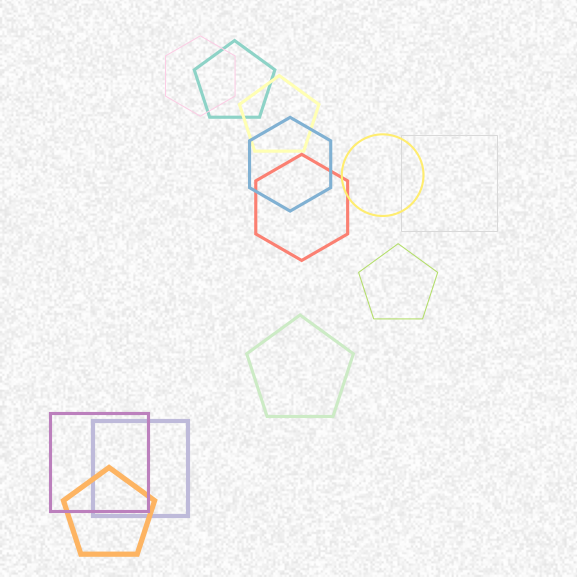[{"shape": "pentagon", "thickness": 1.5, "radius": 0.37, "center": [0.406, 0.856]}, {"shape": "pentagon", "thickness": 1.5, "radius": 0.36, "center": [0.483, 0.796]}, {"shape": "square", "thickness": 2, "radius": 0.41, "center": [0.243, 0.188]}, {"shape": "hexagon", "thickness": 1.5, "radius": 0.46, "center": [0.522, 0.64]}, {"shape": "hexagon", "thickness": 1.5, "radius": 0.41, "center": [0.502, 0.715]}, {"shape": "pentagon", "thickness": 2.5, "radius": 0.41, "center": [0.189, 0.107]}, {"shape": "pentagon", "thickness": 0.5, "radius": 0.36, "center": [0.689, 0.505]}, {"shape": "hexagon", "thickness": 0.5, "radius": 0.35, "center": [0.347, 0.868]}, {"shape": "square", "thickness": 0.5, "radius": 0.42, "center": [0.778, 0.682]}, {"shape": "square", "thickness": 1.5, "radius": 0.43, "center": [0.172, 0.199]}, {"shape": "pentagon", "thickness": 1.5, "radius": 0.49, "center": [0.52, 0.357]}, {"shape": "circle", "thickness": 1, "radius": 0.35, "center": [0.663, 0.696]}]